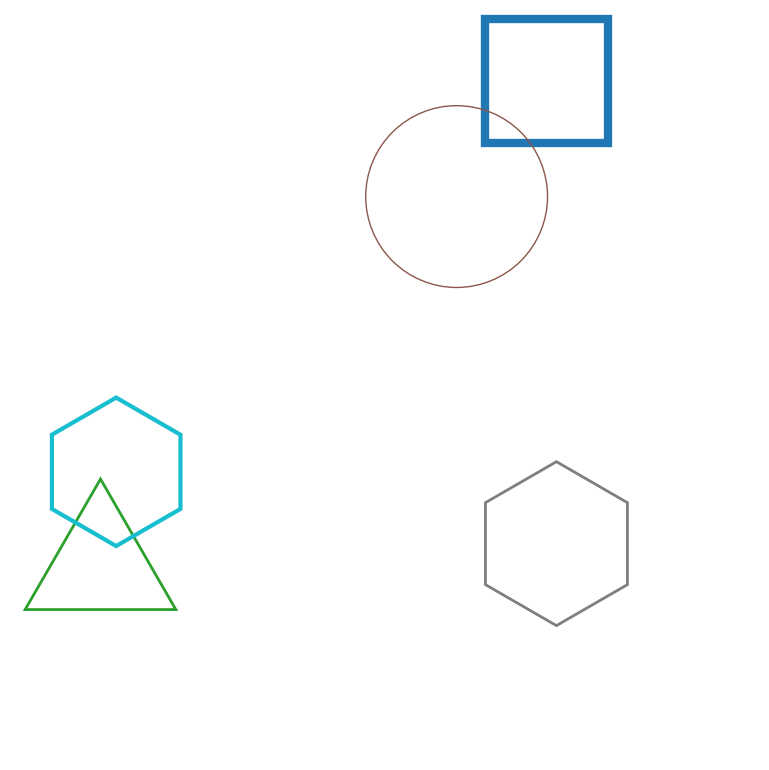[{"shape": "square", "thickness": 3, "radius": 0.4, "center": [0.71, 0.895]}, {"shape": "triangle", "thickness": 1, "radius": 0.57, "center": [0.131, 0.265]}, {"shape": "circle", "thickness": 0.5, "radius": 0.59, "center": [0.593, 0.745]}, {"shape": "hexagon", "thickness": 1, "radius": 0.53, "center": [0.723, 0.294]}, {"shape": "hexagon", "thickness": 1.5, "radius": 0.48, "center": [0.151, 0.387]}]